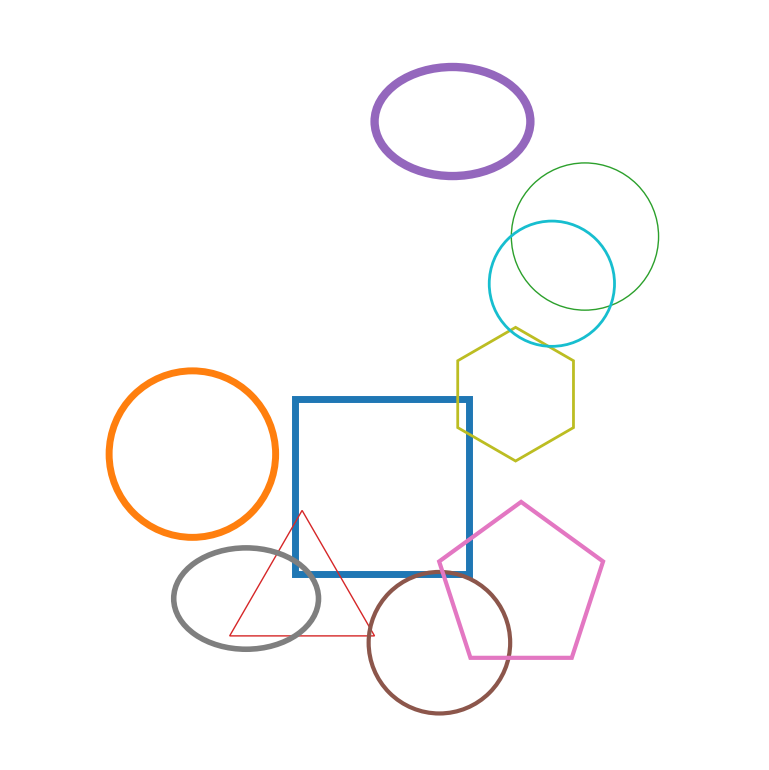[{"shape": "square", "thickness": 2.5, "radius": 0.57, "center": [0.496, 0.368]}, {"shape": "circle", "thickness": 2.5, "radius": 0.54, "center": [0.25, 0.41]}, {"shape": "circle", "thickness": 0.5, "radius": 0.48, "center": [0.76, 0.693]}, {"shape": "triangle", "thickness": 0.5, "radius": 0.54, "center": [0.392, 0.228]}, {"shape": "oval", "thickness": 3, "radius": 0.51, "center": [0.588, 0.842]}, {"shape": "circle", "thickness": 1.5, "radius": 0.46, "center": [0.571, 0.165]}, {"shape": "pentagon", "thickness": 1.5, "radius": 0.56, "center": [0.677, 0.236]}, {"shape": "oval", "thickness": 2, "radius": 0.47, "center": [0.32, 0.223]}, {"shape": "hexagon", "thickness": 1, "radius": 0.43, "center": [0.67, 0.488]}, {"shape": "circle", "thickness": 1, "radius": 0.41, "center": [0.717, 0.632]}]